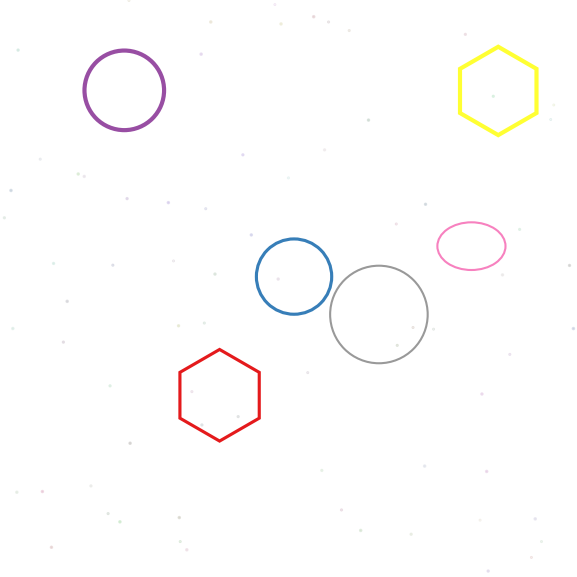[{"shape": "hexagon", "thickness": 1.5, "radius": 0.4, "center": [0.38, 0.315]}, {"shape": "circle", "thickness": 1.5, "radius": 0.33, "center": [0.509, 0.52]}, {"shape": "circle", "thickness": 2, "radius": 0.34, "center": [0.215, 0.843]}, {"shape": "hexagon", "thickness": 2, "radius": 0.38, "center": [0.863, 0.842]}, {"shape": "oval", "thickness": 1, "radius": 0.29, "center": [0.816, 0.573]}, {"shape": "circle", "thickness": 1, "radius": 0.42, "center": [0.656, 0.455]}]